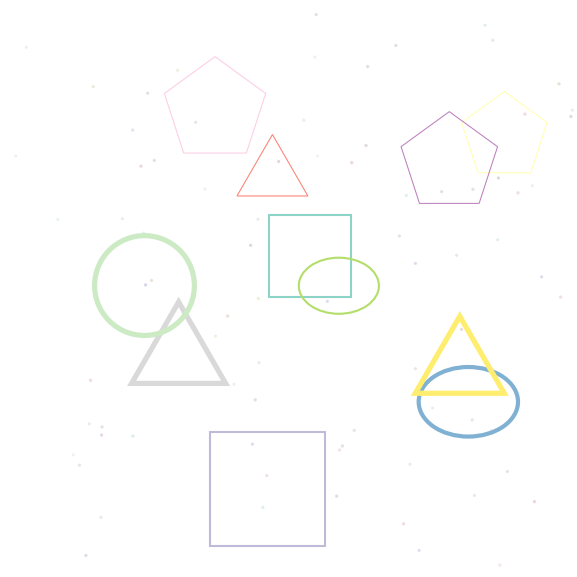[{"shape": "square", "thickness": 1, "radius": 0.35, "center": [0.537, 0.556]}, {"shape": "pentagon", "thickness": 0.5, "radius": 0.39, "center": [0.873, 0.763]}, {"shape": "square", "thickness": 1, "radius": 0.5, "center": [0.463, 0.152]}, {"shape": "triangle", "thickness": 0.5, "radius": 0.35, "center": [0.472, 0.695]}, {"shape": "oval", "thickness": 2, "radius": 0.43, "center": [0.811, 0.303]}, {"shape": "oval", "thickness": 1, "radius": 0.35, "center": [0.587, 0.504]}, {"shape": "pentagon", "thickness": 0.5, "radius": 0.46, "center": [0.372, 0.809]}, {"shape": "triangle", "thickness": 2.5, "radius": 0.47, "center": [0.309, 0.382]}, {"shape": "pentagon", "thickness": 0.5, "radius": 0.44, "center": [0.778, 0.718]}, {"shape": "circle", "thickness": 2.5, "radius": 0.43, "center": [0.25, 0.505]}, {"shape": "triangle", "thickness": 2.5, "radius": 0.44, "center": [0.796, 0.363]}]